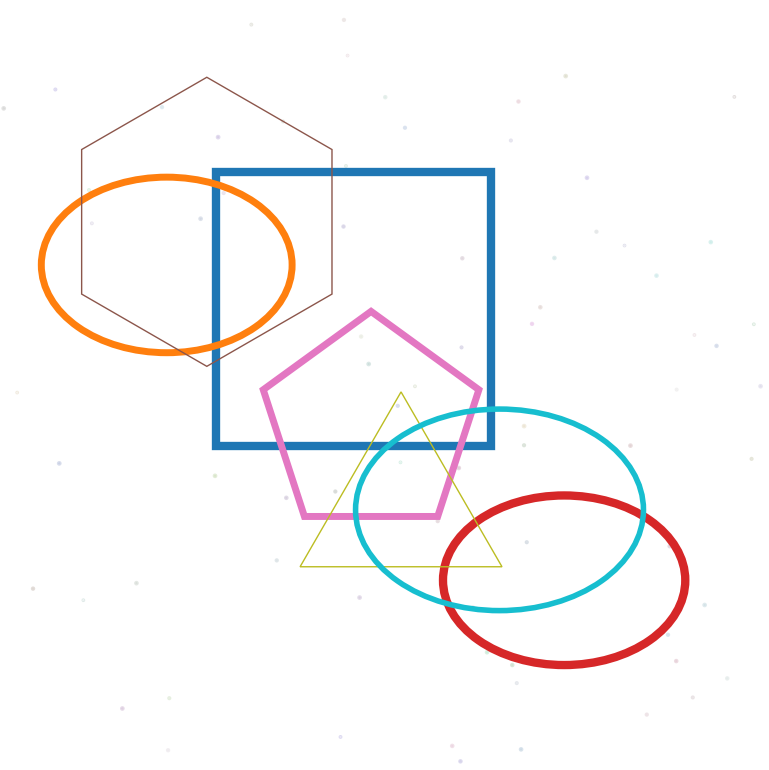[{"shape": "square", "thickness": 3, "radius": 0.89, "center": [0.459, 0.599]}, {"shape": "oval", "thickness": 2.5, "radius": 0.81, "center": [0.217, 0.656]}, {"shape": "oval", "thickness": 3, "radius": 0.79, "center": [0.733, 0.246]}, {"shape": "hexagon", "thickness": 0.5, "radius": 0.94, "center": [0.269, 0.712]}, {"shape": "pentagon", "thickness": 2.5, "radius": 0.74, "center": [0.482, 0.448]}, {"shape": "triangle", "thickness": 0.5, "radius": 0.76, "center": [0.521, 0.34]}, {"shape": "oval", "thickness": 2, "radius": 0.93, "center": [0.649, 0.338]}]